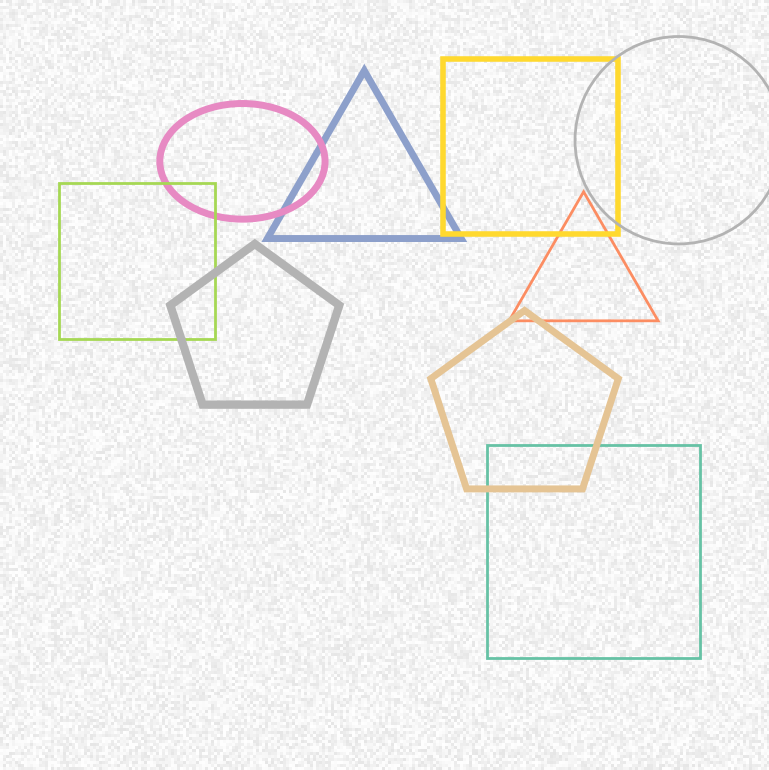[{"shape": "square", "thickness": 1, "radius": 0.69, "center": [0.771, 0.284]}, {"shape": "triangle", "thickness": 1, "radius": 0.56, "center": [0.758, 0.639]}, {"shape": "triangle", "thickness": 2.5, "radius": 0.73, "center": [0.473, 0.763]}, {"shape": "oval", "thickness": 2.5, "radius": 0.54, "center": [0.315, 0.79]}, {"shape": "square", "thickness": 1, "radius": 0.5, "center": [0.178, 0.661]}, {"shape": "square", "thickness": 2, "radius": 0.57, "center": [0.689, 0.81]}, {"shape": "pentagon", "thickness": 2.5, "radius": 0.64, "center": [0.681, 0.469]}, {"shape": "circle", "thickness": 1, "radius": 0.67, "center": [0.881, 0.818]}, {"shape": "pentagon", "thickness": 3, "radius": 0.58, "center": [0.331, 0.568]}]